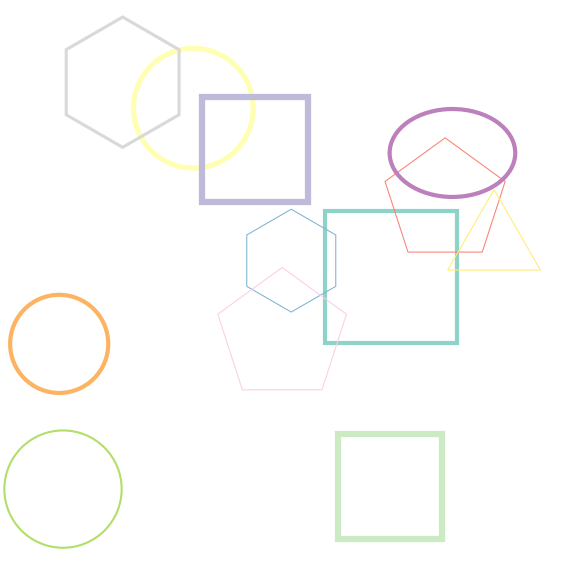[{"shape": "square", "thickness": 2, "radius": 0.57, "center": [0.676, 0.519]}, {"shape": "circle", "thickness": 2.5, "radius": 0.52, "center": [0.335, 0.812]}, {"shape": "square", "thickness": 3, "radius": 0.46, "center": [0.441, 0.74]}, {"shape": "pentagon", "thickness": 0.5, "radius": 0.55, "center": [0.771, 0.651]}, {"shape": "hexagon", "thickness": 0.5, "radius": 0.44, "center": [0.504, 0.548]}, {"shape": "circle", "thickness": 2, "radius": 0.42, "center": [0.102, 0.404]}, {"shape": "circle", "thickness": 1, "radius": 0.51, "center": [0.109, 0.152]}, {"shape": "pentagon", "thickness": 0.5, "radius": 0.59, "center": [0.489, 0.419]}, {"shape": "hexagon", "thickness": 1.5, "radius": 0.56, "center": [0.212, 0.857]}, {"shape": "oval", "thickness": 2, "radius": 0.54, "center": [0.783, 0.734]}, {"shape": "square", "thickness": 3, "radius": 0.45, "center": [0.675, 0.156]}, {"shape": "triangle", "thickness": 0.5, "radius": 0.46, "center": [0.856, 0.578]}]